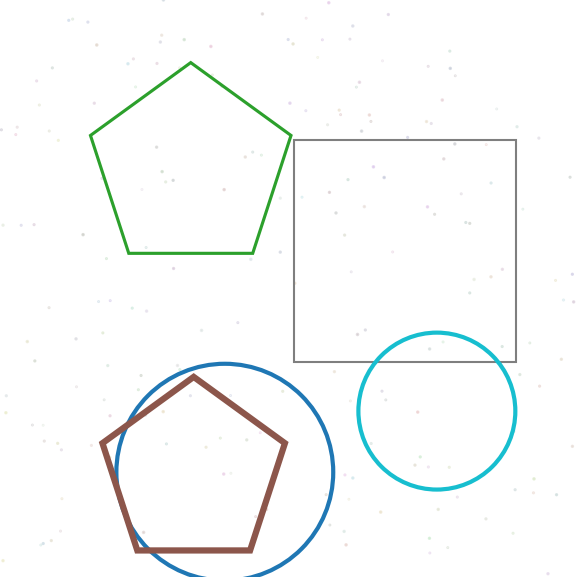[{"shape": "circle", "thickness": 2, "radius": 0.94, "center": [0.389, 0.181]}, {"shape": "pentagon", "thickness": 1.5, "radius": 0.91, "center": [0.33, 0.708]}, {"shape": "pentagon", "thickness": 3, "radius": 0.83, "center": [0.335, 0.18]}, {"shape": "square", "thickness": 1, "radius": 0.96, "center": [0.701, 0.565]}, {"shape": "circle", "thickness": 2, "radius": 0.68, "center": [0.756, 0.287]}]